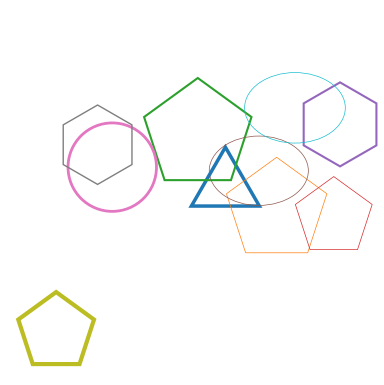[{"shape": "triangle", "thickness": 2.5, "radius": 0.51, "center": [0.585, 0.516]}, {"shape": "pentagon", "thickness": 0.5, "radius": 0.69, "center": [0.719, 0.454]}, {"shape": "pentagon", "thickness": 1.5, "radius": 0.73, "center": [0.514, 0.651]}, {"shape": "pentagon", "thickness": 0.5, "radius": 0.52, "center": [0.867, 0.436]}, {"shape": "hexagon", "thickness": 1.5, "radius": 0.55, "center": [0.883, 0.677]}, {"shape": "oval", "thickness": 0.5, "radius": 0.64, "center": [0.672, 0.557]}, {"shape": "circle", "thickness": 2, "radius": 0.57, "center": [0.292, 0.566]}, {"shape": "hexagon", "thickness": 1, "radius": 0.52, "center": [0.253, 0.624]}, {"shape": "pentagon", "thickness": 3, "radius": 0.52, "center": [0.146, 0.138]}, {"shape": "oval", "thickness": 0.5, "radius": 0.65, "center": [0.766, 0.72]}]